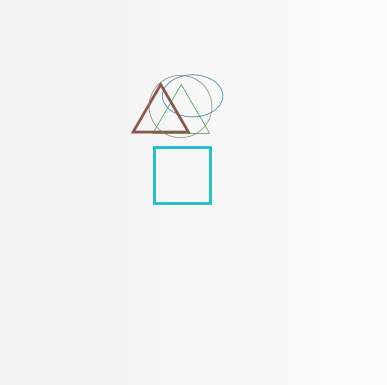[{"shape": "oval", "thickness": 0.5, "radius": 0.39, "center": [0.497, 0.751]}, {"shape": "triangle", "thickness": 0.5, "radius": 0.42, "center": [0.468, 0.696]}, {"shape": "triangle", "thickness": 2, "radius": 0.41, "center": [0.415, 0.698]}, {"shape": "circle", "thickness": 0.5, "radius": 0.41, "center": [0.466, 0.723]}, {"shape": "square", "thickness": 2, "radius": 0.36, "center": [0.469, 0.545]}]